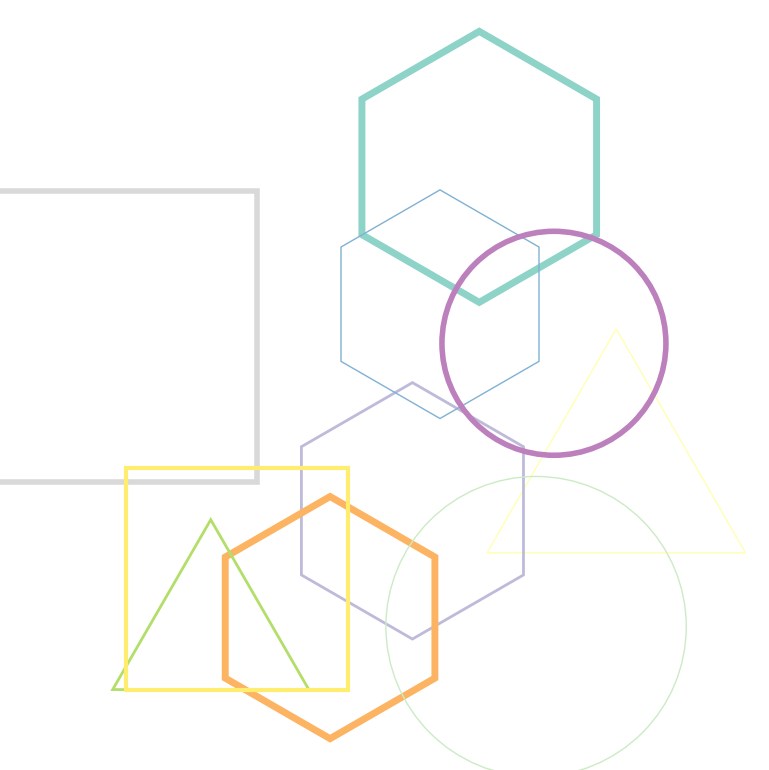[{"shape": "hexagon", "thickness": 2.5, "radius": 0.88, "center": [0.622, 0.783]}, {"shape": "triangle", "thickness": 0.5, "radius": 0.97, "center": [0.8, 0.379]}, {"shape": "hexagon", "thickness": 1, "radius": 0.83, "center": [0.536, 0.337]}, {"shape": "hexagon", "thickness": 0.5, "radius": 0.74, "center": [0.571, 0.605]}, {"shape": "hexagon", "thickness": 2.5, "radius": 0.79, "center": [0.429, 0.198]}, {"shape": "triangle", "thickness": 1, "radius": 0.74, "center": [0.274, 0.178]}, {"shape": "square", "thickness": 2, "radius": 0.94, "center": [0.145, 0.563]}, {"shape": "circle", "thickness": 2, "radius": 0.73, "center": [0.719, 0.554]}, {"shape": "circle", "thickness": 0.5, "radius": 0.98, "center": [0.696, 0.186]}, {"shape": "square", "thickness": 1.5, "radius": 0.72, "center": [0.307, 0.248]}]